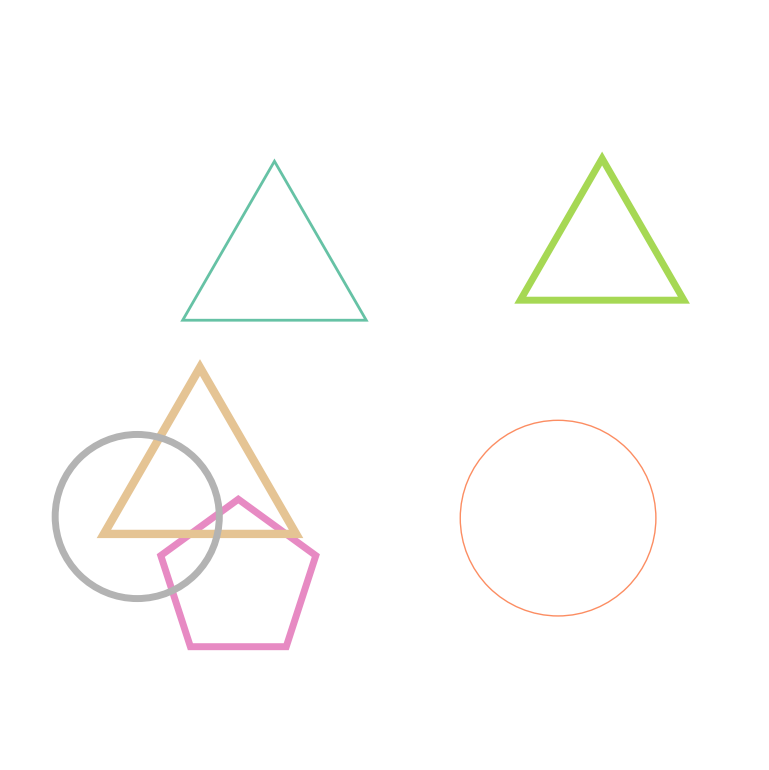[{"shape": "triangle", "thickness": 1, "radius": 0.69, "center": [0.356, 0.653]}, {"shape": "circle", "thickness": 0.5, "radius": 0.64, "center": [0.725, 0.327]}, {"shape": "pentagon", "thickness": 2.5, "radius": 0.53, "center": [0.309, 0.246]}, {"shape": "triangle", "thickness": 2.5, "radius": 0.61, "center": [0.782, 0.671]}, {"shape": "triangle", "thickness": 3, "radius": 0.72, "center": [0.26, 0.379]}, {"shape": "circle", "thickness": 2.5, "radius": 0.53, "center": [0.178, 0.329]}]